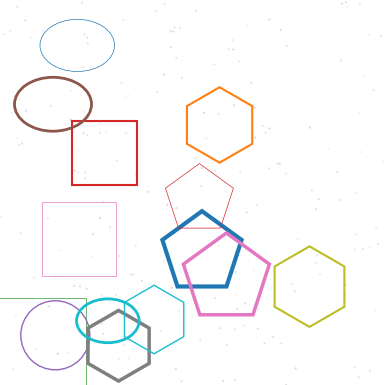[{"shape": "pentagon", "thickness": 3, "radius": 0.54, "center": [0.525, 0.343]}, {"shape": "oval", "thickness": 0.5, "radius": 0.48, "center": [0.201, 0.882]}, {"shape": "hexagon", "thickness": 1.5, "radius": 0.49, "center": [0.57, 0.675]}, {"shape": "square", "thickness": 0.5, "radius": 0.59, "center": [0.106, 0.11]}, {"shape": "square", "thickness": 1.5, "radius": 0.42, "center": [0.271, 0.603]}, {"shape": "pentagon", "thickness": 0.5, "radius": 0.46, "center": [0.518, 0.483]}, {"shape": "circle", "thickness": 1, "radius": 0.45, "center": [0.144, 0.129]}, {"shape": "oval", "thickness": 2, "radius": 0.5, "center": [0.138, 0.729]}, {"shape": "square", "thickness": 0.5, "radius": 0.48, "center": [0.205, 0.379]}, {"shape": "pentagon", "thickness": 2.5, "radius": 0.59, "center": [0.588, 0.277]}, {"shape": "hexagon", "thickness": 2.5, "radius": 0.46, "center": [0.308, 0.102]}, {"shape": "hexagon", "thickness": 1.5, "radius": 0.52, "center": [0.804, 0.256]}, {"shape": "hexagon", "thickness": 1, "radius": 0.44, "center": [0.4, 0.17]}, {"shape": "oval", "thickness": 2, "radius": 0.41, "center": [0.28, 0.167]}]